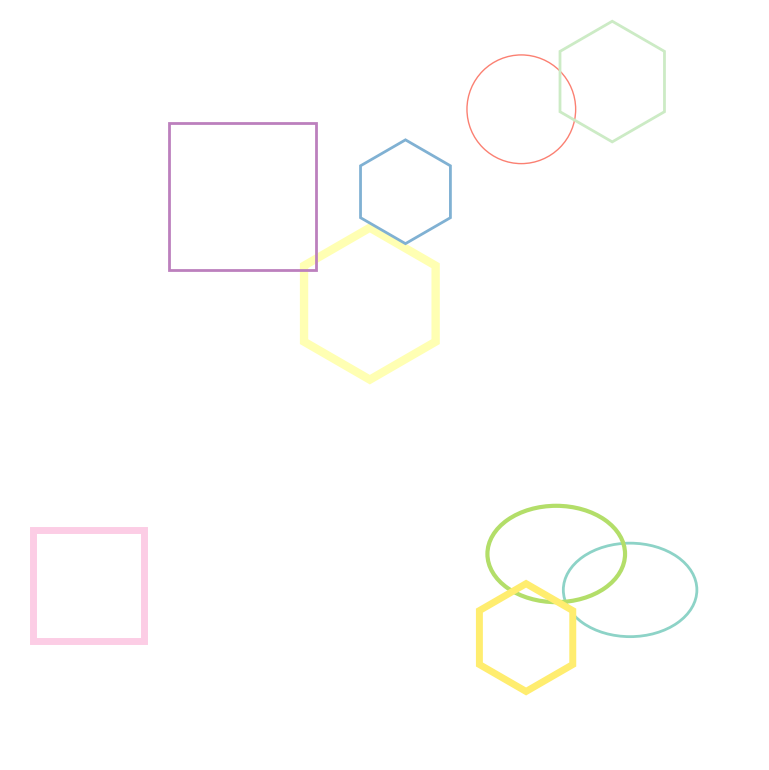[{"shape": "oval", "thickness": 1, "radius": 0.43, "center": [0.818, 0.234]}, {"shape": "hexagon", "thickness": 3, "radius": 0.49, "center": [0.48, 0.606]}, {"shape": "circle", "thickness": 0.5, "radius": 0.35, "center": [0.677, 0.858]}, {"shape": "hexagon", "thickness": 1, "radius": 0.34, "center": [0.527, 0.751]}, {"shape": "oval", "thickness": 1.5, "radius": 0.45, "center": [0.722, 0.281]}, {"shape": "square", "thickness": 2.5, "radius": 0.36, "center": [0.115, 0.239]}, {"shape": "square", "thickness": 1, "radius": 0.48, "center": [0.315, 0.745]}, {"shape": "hexagon", "thickness": 1, "radius": 0.39, "center": [0.795, 0.894]}, {"shape": "hexagon", "thickness": 2.5, "radius": 0.35, "center": [0.683, 0.172]}]